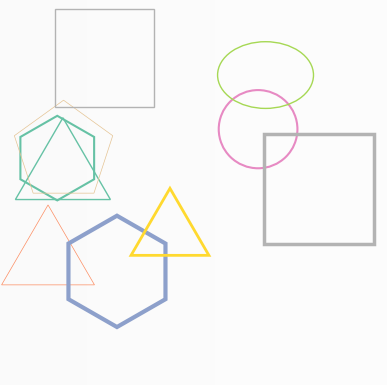[{"shape": "hexagon", "thickness": 1.5, "radius": 0.55, "center": [0.148, 0.589]}, {"shape": "triangle", "thickness": 1, "radius": 0.71, "center": [0.162, 0.553]}, {"shape": "triangle", "thickness": 0.5, "radius": 0.69, "center": [0.124, 0.329]}, {"shape": "hexagon", "thickness": 3, "radius": 0.72, "center": [0.302, 0.295]}, {"shape": "circle", "thickness": 1.5, "radius": 0.51, "center": [0.666, 0.664]}, {"shape": "oval", "thickness": 1, "radius": 0.62, "center": [0.685, 0.805]}, {"shape": "triangle", "thickness": 2, "radius": 0.58, "center": [0.439, 0.395]}, {"shape": "pentagon", "thickness": 0.5, "radius": 0.67, "center": [0.164, 0.606]}, {"shape": "square", "thickness": 1, "radius": 0.63, "center": [0.27, 0.85]}, {"shape": "square", "thickness": 2.5, "radius": 0.71, "center": [0.824, 0.508]}]